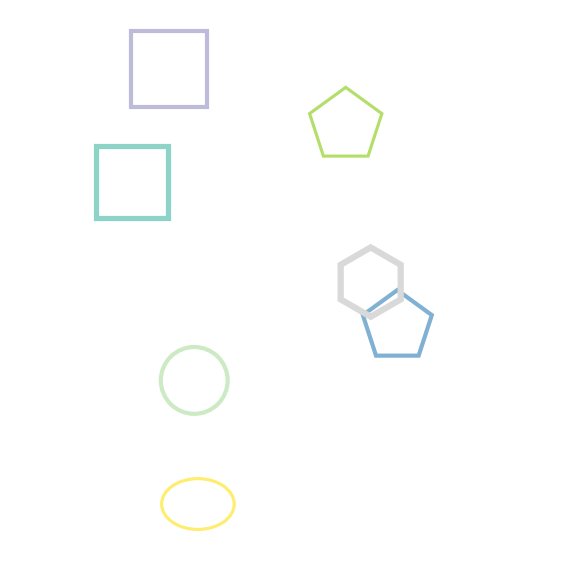[{"shape": "square", "thickness": 2.5, "radius": 0.31, "center": [0.229, 0.684]}, {"shape": "square", "thickness": 2, "radius": 0.33, "center": [0.293, 0.88]}, {"shape": "pentagon", "thickness": 2, "radius": 0.31, "center": [0.688, 0.434]}, {"shape": "pentagon", "thickness": 1.5, "radius": 0.33, "center": [0.599, 0.782]}, {"shape": "hexagon", "thickness": 3, "radius": 0.3, "center": [0.642, 0.511]}, {"shape": "circle", "thickness": 2, "radius": 0.29, "center": [0.336, 0.34]}, {"shape": "oval", "thickness": 1.5, "radius": 0.31, "center": [0.343, 0.126]}]